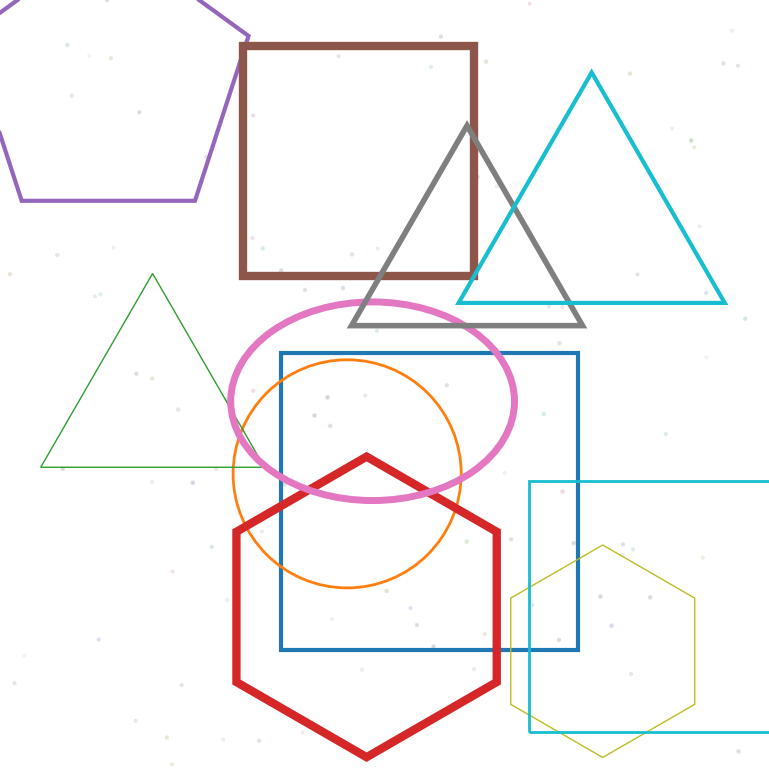[{"shape": "square", "thickness": 1.5, "radius": 0.97, "center": [0.558, 0.349]}, {"shape": "circle", "thickness": 1, "radius": 0.74, "center": [0.451, 0.385]}, {"shape": "triangle", "thickness": 0.5, "radius": 0.84, "center": [0.198, 0.477]}, {"shape": "hexagon", "thickness": 3, "radius": 0.98, "center": [0.476, 0.212]}, {"shape": "pentagon", "thickness": 1.5, "radius": 0.96, "center": [0.141, 0.894]}, {"shape": "square", "thickness": 3, "radius": 0.75, "center": [0.465, 0.791]}, {"shape": "oval", "thickness": 2.5, "radius": 0.92, "center": [0.484, 0.479]}, {"shape": "triangle", "thickness": 2, "radius": 0.87, "center": [0.607, 0.664]}, {"shape": "hexagon", "thickness": 0.5, "radius": 0.69, "center": [0.783, 0.154]}, {"shape": "square", "thickness": 1, "radius": 0.82, "center": [0.851, 0.212]}, {"shape": "triangle", "thickness": 1.5, "radius": 1.0, "center": [0.768, 0.706]}]